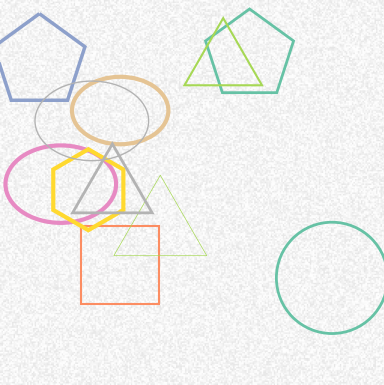[{"shape": "pentagon", "thickness": 2, "radius": 0.6, "center": [0.648, 0.857]}, {"shape": "circle", "thickness": 2, "radius": 0.72, "center": [0.862, 0.278]}, {"shape": "square", "thickness": 1.5, "radius": 0.5, "center": [0.313, 0.311]}, {"shape": "pentagon", "thickness": 2.5, "radius": 0.62, "center": [0.102, 0.84]}, {"shape": "oval", "thickness": 3, "radius": 0.72, "center": [0.158, 0.522]}, {"shape": "triangle", "thickness": 1.5, "radius": 0.58, "center": [0.58, 0.837]}, {"shape": "triangle", "thickness": 0.5, "radius": 0.7, "center": [0.416, 0.406]}, {"shape": "hexagon", "thickness": 3, "radius": 0.53, "center": [0.229, 0.507]}, {"shape": "oval", "thickness": 3, "radius": 0.63, "center": [0.312, 0.713]}, {"shape": "oval", "thickness": 1, "radius": 0.74, "center": [0.239, 0.686]}, {"shape": "triangle", "thickness": 2, "radius": 0.6, "center": [0.292, 0.507]}]